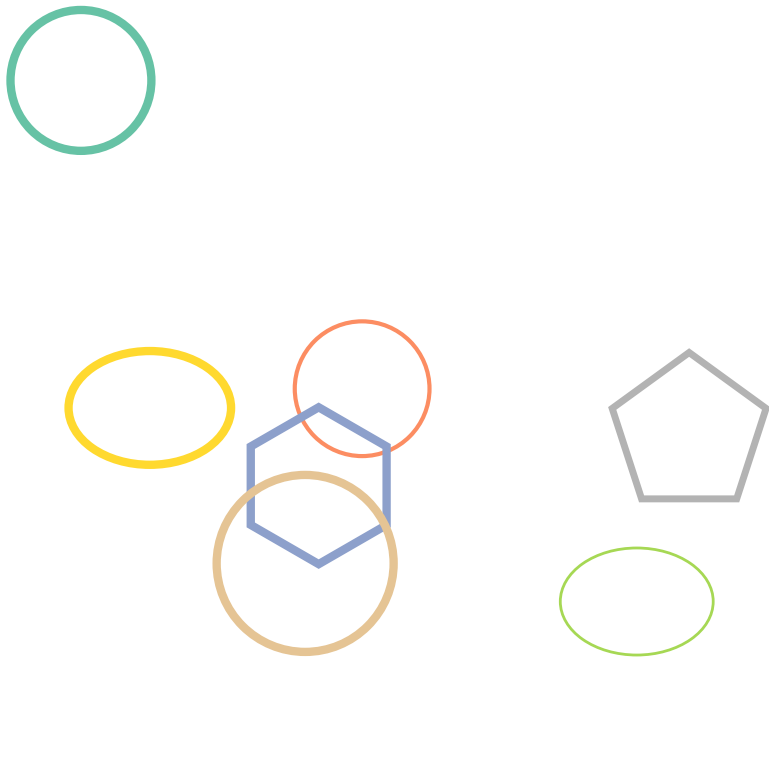[{"shape": "circle", "thickness": 3, "radius": 0.46, "center": [0.105, 0.896]}, {"shape": "circle", "thickness": 1.5, "radius": 0.44, "center": [0.47, 0.495]}, {"shape": "hexagon", "thickness": 3, "radius": 0.51, "center": [0.414, 0.369]}, {"shape": "oval", "thickness": 1, "radius": 0.5, "center": [0.827, 0.219]}, {"shape": "oval", "thickness": 3, "radius": 0.53, "center": [0.195, 0.47]}, {"shape": "circle", "thickness": 3, "radius": 0.57, "center": [0.396, 0.268]}, {"shape": "pentagon", "thickness": 2.5, "radius": 0.53, "center": [0.895, 0.437]}]